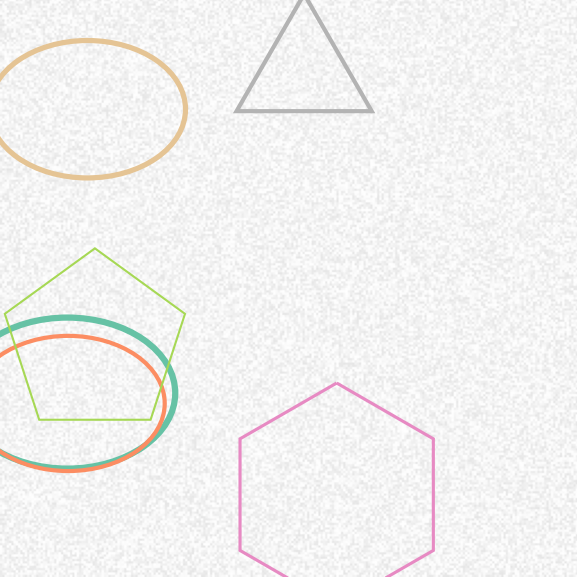[{"shape": "oval", "thickness": 3, "radius": 0.93, "center": [0.117, 0.318]}, {"shape": "oval", "thickness": 2, "radius": 0.84, "center": [0.118, 0.301]}, {"shape": "hexagon", "thickness": 1.5, "radius": 0.97, "center": [0.583, 0.143]}, {"shape": "pentagon", "thickness": 1, "radius": 0.82, "center": [0.164, 0.405]}, {"shape": "oval", "thickness": 2.5, "radius": 0.85, "center": [0.151, 0.81]}, {"shape": "triangle", "thickness": 2, "radius": 0.68, "center": [0.527, 0.874]}]